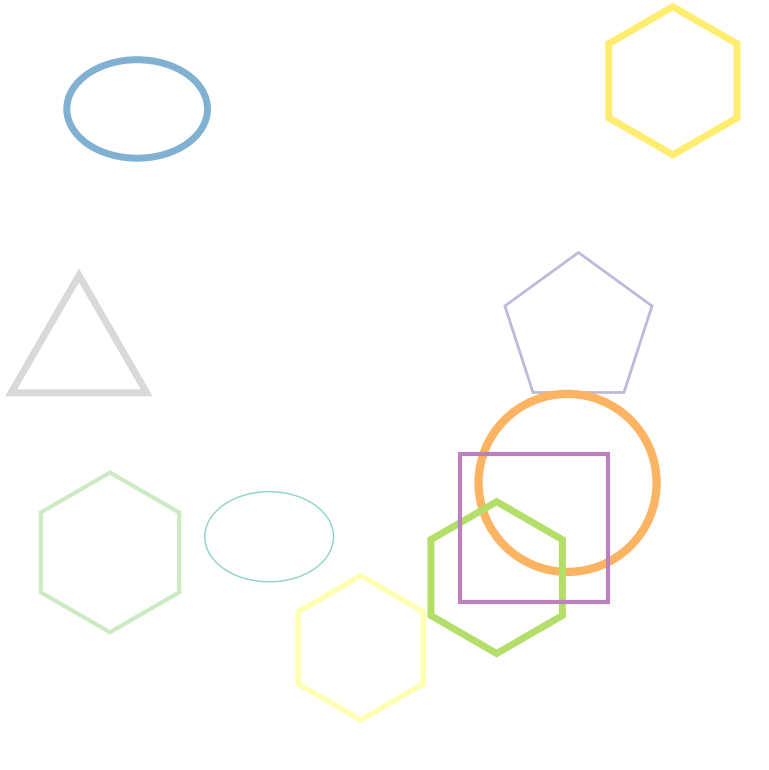[{"shape": "oval", "thickness": 0.5, "radius": 0.42, "center": [0.35, 0.303]}, {"shape": "hexagon", "thickness": 2, "radius": 0.47, "center": [0.469, 0.159]}, {"shape": "pentagon", "thickness": 1, "radius": 0.5, "center": [0.751, 0.572]}, {"shape": "oval", "thickness": 2.5, "radius": 0.46, "center": [0.178, 0.858]}, {"shape": "circle", "thickness": 3, "radius": 0.58, "center": [0.737, 0.373]}, {"shape": "hexagon", "thickness": 2.5, "radius": 0.49, "center": [0.645, 0.25]}, {"shape": "triangle", "thickness": 2.5, "radius": 0.51, "center": [0.102, 0.541]}, {"shape": "square", "thickness": 1.5, "radius": 0.48, "center": [0.694, 0.314]}, {"shape": "hexagon", "thickness": 1.5, "radius": 0.52, "center": [0.143, 0.283]}, {"shape": "hexagon", "thickness": 2.5, "radius": 0.48, "center": [0.874, 0.895]}]